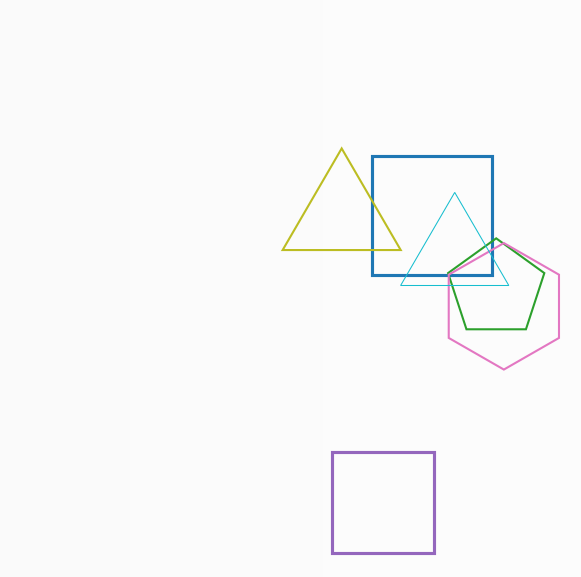[{"shape": "square", "thickness": 1.5, "radius": 0.52, "center": [0.743, 0.625]}, {"shape": "pentagon", "thickness": 1, "radius": 0.44, "center": [0.854, 0.499]}, {"shape": "square", "thickness": 1.5, "radius": 0.44, "center": [0.659, 0.129]}, {"shape": "hexagon", "thickness": 1, "radius": 0.55, "center": [0.867, 0.469]}, {"shape": "triangle", "thickness": 1, "radius": 0.59, "center": [0.588, 0.625]}, {"shape": "triangle", "thickness": 0.5, "radius": 0.54, "center": [0.782, 0.559]}]